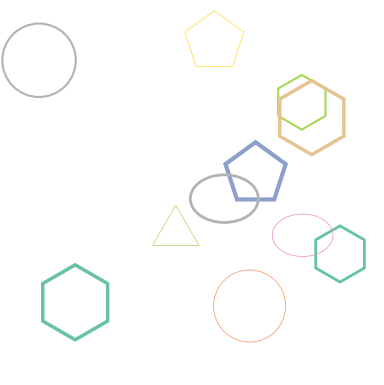[{"shape": "hexagon", "thickness": 2, "radius": 0.36, "center": [0.883, 0.34]}, {"shape": "hexagon", "thickness": 2.5, "radius": 0.49, "center": [0.195, 0.215]}, {"shape": "circle", "thickness": 0.5, "radius": 0.47, "center": [0.648, 0.205]}, {"shape": "pentagon", "thickness": 3, "radius": 0.41, "center": [0.664, 0.548]}, {"shape": "oval", "thickness": 0.5, "radius": 0.39, "center": [0.786, 0.389]}, {"shape": "triangle", "thickness": 0.5, "radius": 0.35, "center": [0.457, 0.397]}, {"shape": "hexagon", "thickness": 1.5, "radius": 0.35, "center": [0.784, 0.734]}, {"shape": "pentagon", "thickness": 0.5, "radius": 0.4, "center": [0.557, 0.892]}, {"shape": "hexagon", "thickness": 2.5, "radius": 0.48, "center": [0.81, 0.694]}, {"shape": "oval", "thickness": 2, "radius": 0.44, "center": [0.583, 0.484]}, {"shape": "circle", "thickness": 1.5, "radius": 0.48, "center": [0.101, 0.843]}]